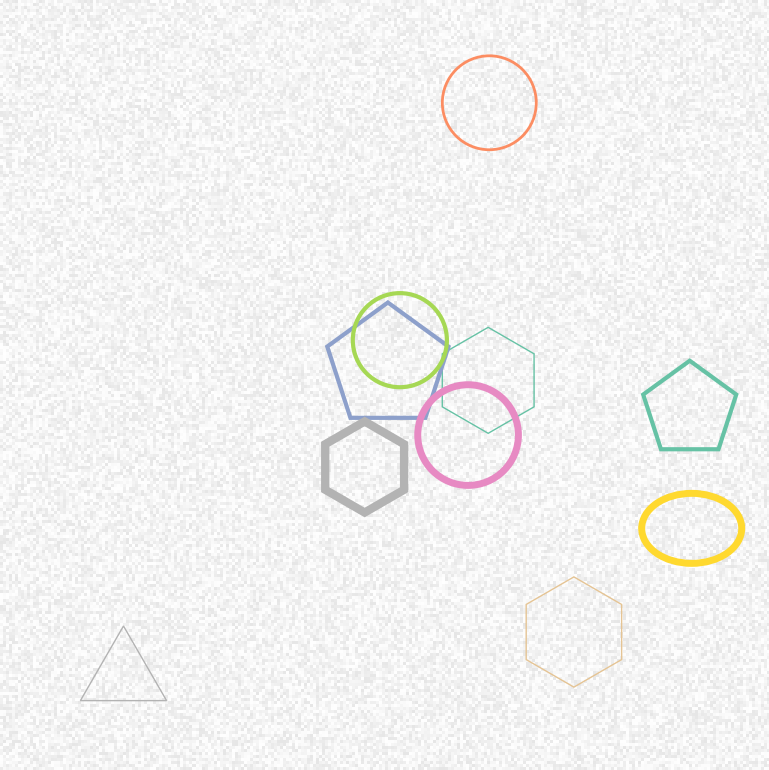[{"shape": "hexagon", "thickness": 0.5, "radius": 0.34, "center": [0.634, 0.506]}, {"shape": "pentagon", "thickness": 1.5, "radius": 0.32, "center": [0.896, 0.468]}, {"shape": "circle", "thickness": 1, "radius": 0.31, "center": [0.635, 0.867]}, {"shape": "pentagon", "thickness": 1.5, "radius": 0.41, "center": [0.504, 0.524]}, {"shape": "circle", "thickness": 2.5, "radius": 0.33, "center": [0.608, 0.435]}, {"shape": "circle", "thickness": 1.5, "radius": 0.31, "center": [0.519, 0.558]}, {"shape": "oval", "thickness": 2.5, "radius": 0.32, "center": [0.898, 0.314]}, {"shape": "hexagon", "thickness": 0.5, "radius": 0.36, "center": [0.745, 0.179]}, {"shape": "hexagon", "thickness": 3, "radius": 0.3, "center": [0.474, 0.394]}, {"shape": "triangle", "thickness": 0.5, "radius": 0.32, "center": [0.16, 0.122]}]